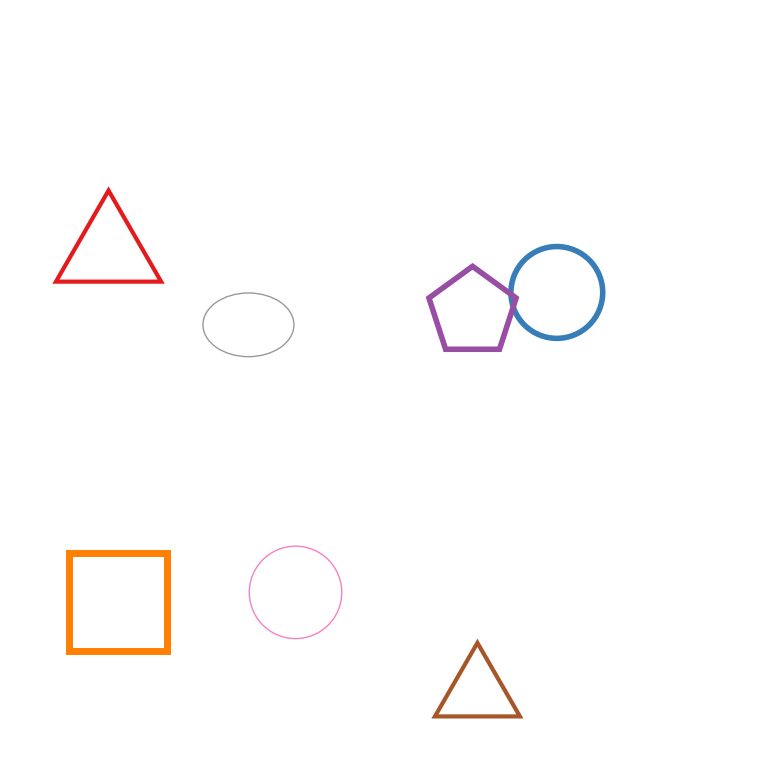[{"shape": "triangle", "thickness": 1.5, "radius": 0.39, "center": [0.141, 0.674]}, {"shape": "circle", "thickness": 2, "radius": 0.3, "center": [0.723, 0.62]}, {"shape": "pentagon", "thickness": 2, "radius": 0.3, "center": [0.614, 0.595]}, {"shape": "square", "thickness": 2.5, "radius": 0.32, "center": [0.154, 0.218]}, {"shape": "triangle", "thickness": 1.5, "radius": 0.32, "center": [0.62, 0.101]}, {"shape": "circle", "thickness": 0.5, "radius": 0.3, "center": [0.384, 0.231]}, {"shape": "oval", "thickness": 0.5, "radius": 0.3, "center": [0.323, 0.578]}]